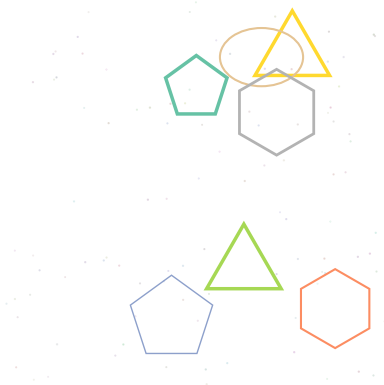[{"shape": "pentagon", "thickness": 2.5, "radius": 0.42, "center": [0.51, 0.772]}, {"shape": "hexagon", "thickness": 1.5, "radius": 0.51, "center": [0.871, 0.198]}, {"shape": "pentagon", "thickness": 1, "radius": 0.56, "center": [0.445, 0.173]}, {"shape": "triangle", "thickness": 2.5, "radius": 0.56, "center": [0.633, 0.306]}, {"shape": "triangle", "thickness": 2.5, "radius": 0.56, "center": [0.759, 0.86]}, {"shape": "oval", "thickness": 1.5, "radius": 0.54, "center": [0.679, 0.852]}, {"shape": "hexagon", "thickness": 2, "radius": 0.56, "center": [0.718, 0.708]}]